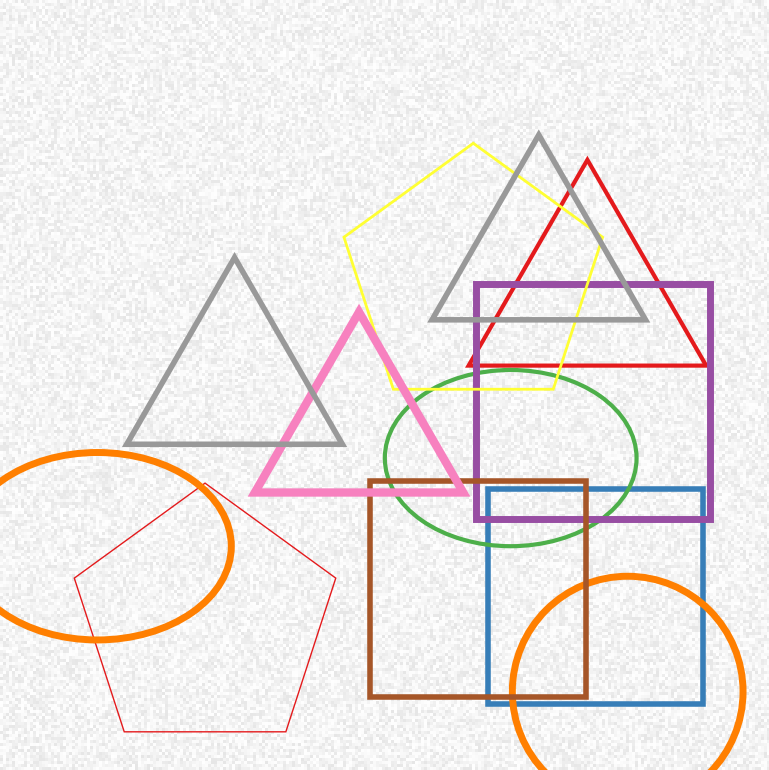[{"shape": "triangle", "thickness": 1.5, "radius": 0.89, "center": [0.763, 0.614]}, {"shape": "pentagon", "thickness": 0.5, "radius": 0.89, "center": [0.266, 0.194]}, {"shape": "square", "thickness": 2, "radius": 0.7, "center": [0.773, 0.226]}, {"shape": "oval", "thickness": 1.5, "radius": 0.82, "center": [0.663, 0.405]}, {"shape": "square", "thickness": 2.5, "radius": 0.76, "center": [0.77, 0.479]}, {"shape": "oval", "thickness": 2.5, "radius": 0.87, "center": [0.127, 0.291]}, {"shape": "circle", "thickness": 2.5, "radius": 0.75, "center": [0.815, 0.102]}, {"shape": "pentagon", "thickness": 1, "radius": 0.88, "center": [0.615, 0.637]}, {"shape": "square", "thickness": 2, "radius": 0.7, "center": [0.621, 0.235]}, {"shape": "triangle", "thickness": 3, "radius": 0.78, "center": [0.466, 0.439]}, {"shape": "triangle", "thickness": 2, "radius": 0.81, "center": [0.305, 0.504]}, {"shape": "triangle", "thickness": 2, "radius": 0.8, "center": [0.7, 0.665]}]